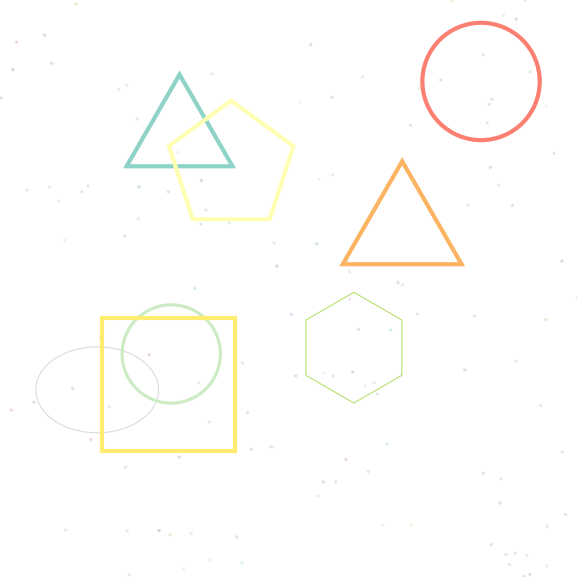[{"shape": "triangle", "thickness": 2, "radius": 0.53, "center": [0.311, 0.764]}, {"shape": "pentagon", "thickness": 2, "radius": 0.57, "center": [0.4, 0.711]}, {"shape": "circle", "thickness": 2, "radius": 0.51, "center": [0.833, 0.858]}, {"shape": "triangle", "thickness": 2, "radius": 0.59, "center": [0.696, 0.601]}, {"shape": "hexagon", "thickness": 0.5, "radius": 0.48, "center": [0.613, 0.397]}, {"shape": "oval", "thickness": 0.5, "radius": 0.53, "center": [0.168, 0.324]}, {"shape": "circle", "thickness": 1.5, "radius": 0.43, "center": [0.297, 0.386]}, {"shape": "square", "thickness": 2, "radius": 0.58, "center": [0.292, 0.333]}]